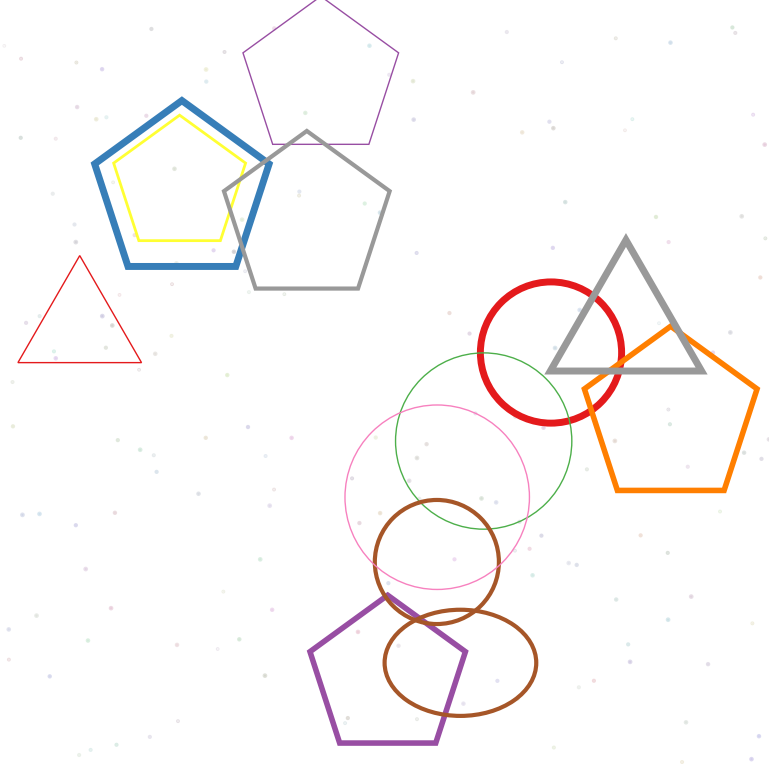[{"shape": "triangle", "thickness": 0.5, "radius": 0.46, "center": [0.104, 0.575]}, {"shape": "circle", "thickness": 2.5, "radius": 0.46, "center": [0.716, 0.542]}, {"shape": "pentagon", "thickness": 2.5, "radius": 0.6, "center": [0.236, 0.75]}, {"shape": "circle", "thickness": 0.5, "radius": 0.57, "center": [0.628, 0.427]}, {"shape": "pentagon", "thickness": 0.5, "radius": 0.53, "center": [0.417, 0.899]}, {"shape": "pentagon", "thickness": 2, "radius": 0.53, "center": [0.504, 0.121]}, {"shape": "pentagon", "thickness": 2, "radius": 0.59, "center": [0.871, 0.458]}, {"shape": "pentagon", "thickness": 1, "radius": 0.45, "center": [0.233, 0.76]}, {"shape": "circle", "thickness": 1.5, "radius": 0.4, "center": [0.567, 0.27]}, {"shape": "oval", "thickness": 1.5, "radius": 0.49, "center": [0.598, 0.139]}, {"shape": "circle", "thickness": 0.5, "radius": 0.6, "center": [0.568, 0.354]}, {"shape": "pentagon", "thickness": 1.5, "radius": 0.57, "center": [0.398, 0.717]}, {"shape": "triangle", "thickness": 2.5, "radius": 0.57, "center": [0.813, 0.575]}]